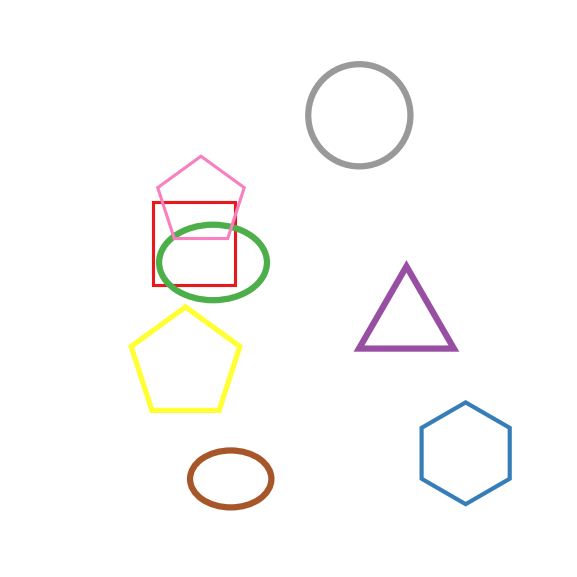[{"shape": "square", "thickness": 1.5, "radius": 0.36, "center": [0.336, 0.577]}, {"shape": "hexagon", "thickness": 2, "radius": 0.44, "center": [0.806, 0.214]}, {"shape": "oval", "thickness": 3, "radius": 0.47, "center": [0.369, 0.545]}, {"shape": "triangle", "thickness": 3, "radius": 0.47, "center": [0.704, 0.443]}, {"shape": "pentagon", "thickness": 2.5, "radius": 0.49, "center": [0.321, 0.369]}, {"shape": "oval", "thickness": 3, "radius": 0.35, "center": [0.4, 0.17]}, {"shape": "pentagon", "thickness": 1.5, "radius": 0.39, "center": [0.348, 0.65]}, {"shape": "circle", "thickness": 3, "radius": 0.44, "center": [0.622, 0.8]}]